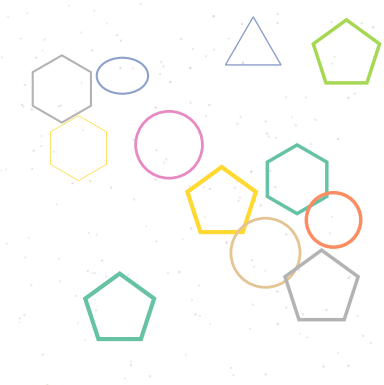[{"shape": "pentagon", "thickness": 3, "radius": 0.47, "center": [0.311, 0.195]}, {"shape": "hexagon", "thickness": 2.5, "radius": 0.45, "center": [0.772, 0.534]}, {"shape": "circle", "thickness": 2.5, "radius": 0.35, "center": [0.866, 0.429]}, {"shape": "oval", "thickness": 1.5, "radius": 0.33, "center": [0.318, 0.803]}, {"shape": "triangle", "thickness": 1, "radius": 0.42, "center": [0.658, 0.873]}, {"shape": "circle", "thickness": 2, "radius": 0.43, "center": [0.439, 0.624]}, {"shape": "pentagon", "thickness": 2.5, "radius": 0.45, "center": [0.9, 0.858]}, {"shape": "hexagon", "thickness": 0.5, "radius": 0.42, "center": [0.204, 0.615]}, {"shape": "pentagon", "thickness": 3, "radius": 0.47, "center": [0.576, 0.473]}, {"shape": "circle", "thickness": 2, "radius": 0.45, "center": [0.69, 0.343]}, {"shape": "hexagon", "thickness": 1.5, "radius": 0.44, "center": [0.161, 0.769]}, {"shape": "pentagon", "thickness": 2.5, "radius": 0.5, "center": [0.835, 0.25]}]